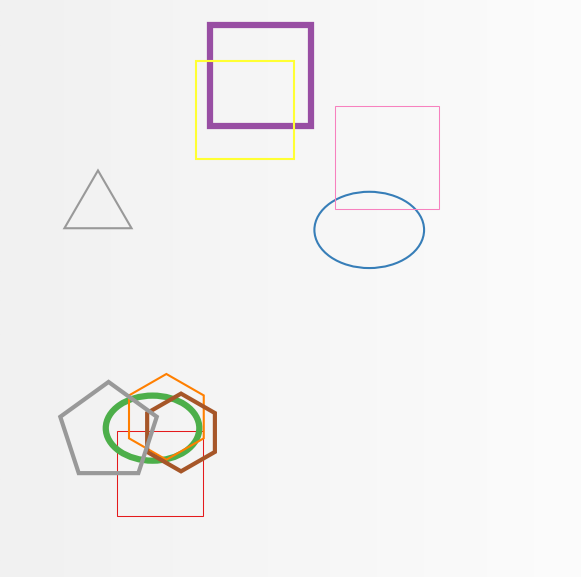[{"shape": "square", "thickness": 0.5, "radius": 0.37, "center": [0.275, 0.179]}, {"shape": "oval", "thickness": 1, "radius": 0.47, "center": [0.635, 0.601]}, {"shape": "oval", "thickness": 3, "radius": 0.4, "center": [0.262, 0.258]}, {"shape": "square", "thickness": 3, "radius": 0.43, "center": [0.448, 0.868]}, {"shape": "hexagon", "thickness": 1, "radius": 0.37, "center": [0.286, 0.277]}, {"shape": "square", "thickness": 1, "radius": 0.42, "center": [0.422, 0.809]}, {"shape": "hexagon", "thickness": 2, "radius": 0.34, "center": [0.311, 0.25]}, {"shape": "square", "thickness": 0.5, "radius": 0.45, "center": [0.666, 0.727]}, {"shape": "triangle", "thickness": 1, "radius": 0.33, "center": [0.169, 0.637]}, {"shape": "pentagon", "thickness": 2, "radius": 0.44, "center": [0.187, 0.25]}]